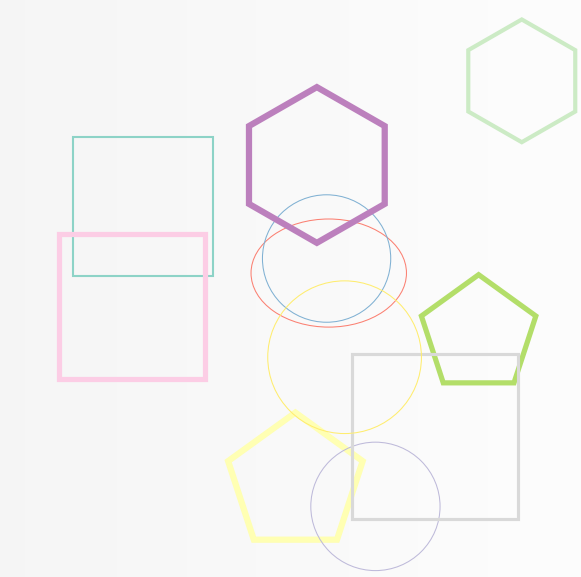[{"shape": "square", "thickness": 1, "radius": 0.6, "center": [0.246, 0.642]}, {"shape": "pentagon", "thickness": 3, "radius": 0.61, "center": [0.508, 0.163]}, {"shape": "circle", "thickness": 0.5, "radius": 0.56, "center": [0.646, 0.122]}, {"shape": "oval", "thickness": 0.5, "radius": 0.67, "center": [0.566, 0.526]}, {"shape": "circle", "thickness": 0.5, "radius": 0.55, "center": [0.562, 0.551]}, {"shape": "pentagon", "thickness": 2.5, "radius": 0.52, "center": [0.823, 0.42]}, {"shape": "square", "thickness": 2.5, "radius": 0.63, "center": [0.227, 0.468]}, {"shape": "square", "thickness": 1.5, "radius": 0.71, "center": [0.749, 0.243]}, {"shape": "hexagon", "thickness": 3, "radius": 0.67, "center": [0.545, 0.713]}, {"shape": "hexagon", "thickness": 2, "radius": 0.53, "center": [0.898, 0.859]}, {"shape": "circle", "thickness": 0.5, "radius": 0.66, "center": [0.593, 0.381]}]